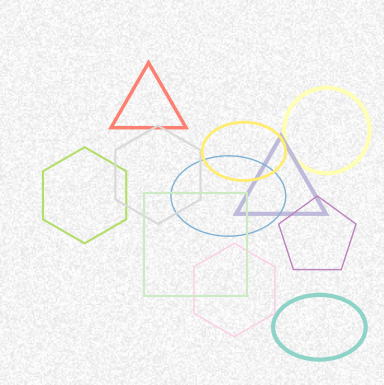[{"shape": "oval", "thickness": 3, "radius": 0.6, "center": [0.83, 0.15]}, {"shape": "circle", "thickness": 3, "radius": 0.56, "center": [0.849, 0.661]}, {"shape": "triangle", "thickness": 3, "radius": 0.67, "center": [0.73, 0.512]}, {"shape": "triangle", "thickness": 2.5, "radius": 0.56, "center": [0.386, 0.725]}, {"shape": "oval", "thickness": 1, "radius": 0.75, "center": [0.593, 0.491]}, {"shape": "hexagon", "thickness": 1.5, "radius": 0.62, "center": [0.22, 0.493]}, {"shape": "hexagon", "thickness": 1, "radius": 0.61, "center": [0.609, 0.247]}, {"shape": "hexagon", "thickness": 1.5, "radius": 0.64, "center": [0.41, 0.546]}, {"shape": "pentagon", "thickness": 1, "radius": 0.53, "center": [0.824, 0.385]}, {"shape": "square", "thickness": 1.5, "radius": 0.67, "center": [0.507, 0.365]}, {"shape": "oval", "thickness": 2, "radius": 0.54, "center": [0.634, 0.607]}]